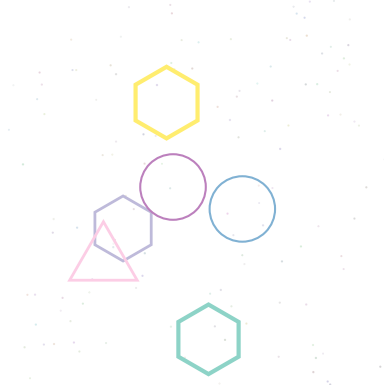[{"shape": "hexagon", "thickness": 3, "radius": 0.45, "center": [0.542, 0.119]}, {"shape": "hexagon", "thickness": 2, "radius": 0.42, "center": [0.32, 0.407]}, {"shape": "circle", "thickness": 1.5, "radius": 0.43, "center": [0.629, 0.457]}, {"shape": "triangle", "thickness": 2, "radius": 0.51, "center": [0.269, 0.323]}, {"shape": "circle", "thickness": 1.5, "radius": 0.43, "center": [0.449, 0.514]}, {"shape": "hexagon", "thickness": 3, "radius": 0.46, "center": [0.433, 0.734]}]